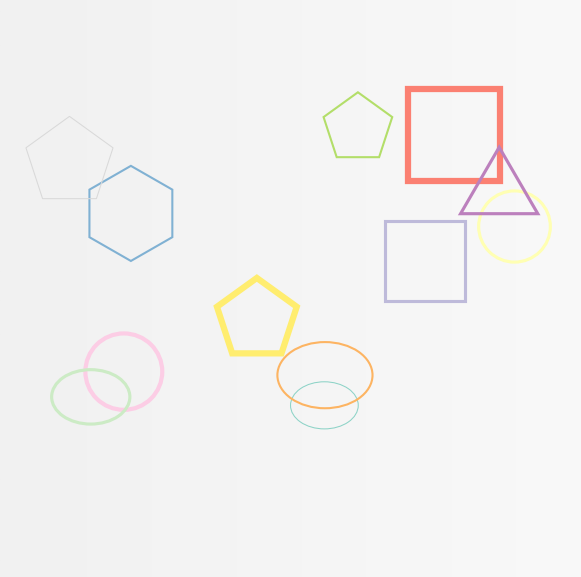[{"shape": "oval", "thickness": 0.5, "radius": 0.29, "center": [0.558, 0.297]}, {"shape": "circle", "thickness": 1.5, "radius": 0.31, "center": [0.885, 0.607]}, {"shape": "square", "thickness": 1.5, "radius": 0.35, "center": [0.732, 0.547]}, {"shape": "square", "thickness": 3, "radius": 0.4, "center": [0.781, 0.765]}, {"shape": "hexagon", "thickness": 1, "radius": 0.41, "center": [0.225, 0.63]}, {"shape": "oval", "thickness": 1, "radius": 0.41, "center": [0.559, 0.35]}, {"shape": "pentagon", "thickness": 1, "radius": 0.31, "center": [0.616, 0.777]}, {"shape": "circle", "thickness": 2, "radius": 0.33, "center": [0.213, 0.356]}, {"shape": "pentagon", "thickness": 0.5, "radius": 0.39, "center": [0.12, 0.719]}, {"shape": "triangle", "thickness": 1.5, "radius": 0.38, "center": [0.859, 0.667]}, {"shape": "oval", "thickness": 1.5, "radius": 0.34, "center": [0.156, 0.312]}, {"shape": "pentagon", "thickness": 3, "radius": 0.36, "center": [0.442, 0.446]}]